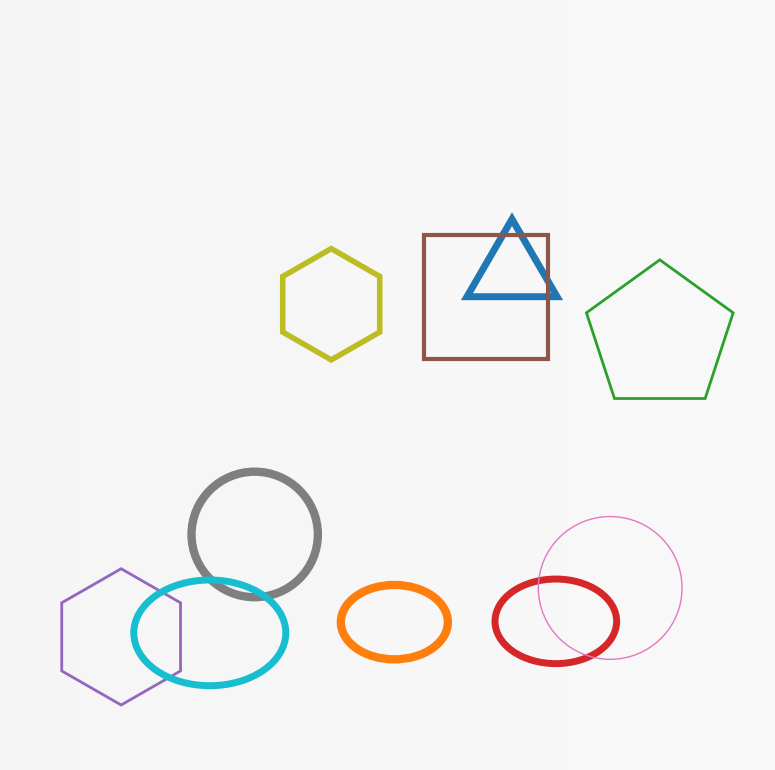[{"shape": "triangle", "thickness": 2.5, "radius": 0.34, "center": [0.661, 0.648]}, {"shape": "oval", "thickness": 3, "radius": 0.35, "center": [0.509, 0.192]}, {"shape": "pentagon", "thickness": 1, "radius": 0.5, "center": [0.851, 0.563]}, {"shape": "oval", "thickness": 2.5, "radius": 0.39, "center": [0.717, 0.193]}, {"shape": "hexagon", "thickness": 1, "radius": 0.44, "center": [0.156, 0.173]}, {"shape": "square", "thickness": 1.5, "radius": 0.4, "center": [0.627, 0.614]}, {"shape": "circle", "thickness": 0.5, "radius": 0.46, "center": [0.787, 0.236]}, {"shape": "circle", "thickness": 3, "radius": 0.41, "center": [0.329, 0.306]}, {"shape": "hexagon", "thickness": 2, "radius": 0.36, "center": [0.427, 0.605]}, {"shape": "oval", "thickness": 2.5, "radius": 0.49, "center": [0.271, 0.178]}]